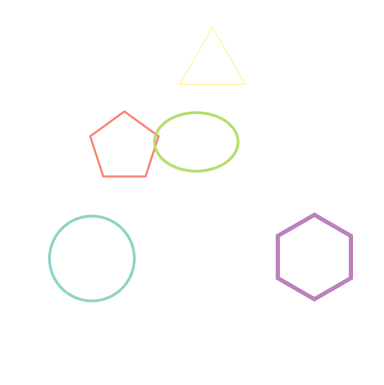[{"shape": "circle", "thickness": 2, "radius": 0.55, "center": [0.239, 0.329]}, {"shape": "pentagon", "thickness": 1.5, "radius": 0.47, "center": [0.323, 0.617]}, {"shape": "oval", "thickness": 2, "radius": 0.54, "center": [0.51, 0.631]}, {"shape": "hexagon", "thickness": 3, "radius": 0.55, "center": [0.817, 0.332]}, {"shape": "triangle", "thickness": 0.5, "radius": 0.49, "center": [0.552, 0.83]}]